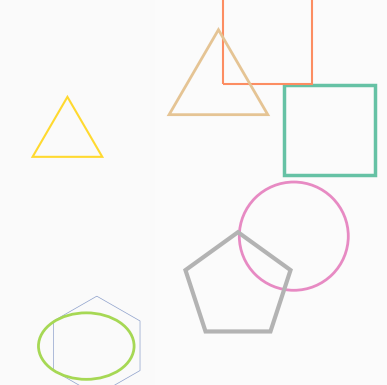[{"shape": "square", "thickness": 2.5, "radius": 0.58, "center": [0.851, 0.662]}, {"shape": "square", "thickness": 1.5, "radius": 0.58, "center": [0.69, 0.896]}, {"shape": "hexagon", "thickness": 0.5, "radius": 0.64, "center": [0.25, 0.102]}, {"shape": "circle", "thickness": 2, "radius": 0.7, "center": [0.758, 0.387]}, {"shape": "oval", "thickness": 2, "radius": 0.62, "center": [0.223, 0.101]}, {"shape": "triangle", "thickness": 1.5, "radius": 0.52, "center": [0.174, 0.645]}, {"shape": "triangle", "thickness": 2, "radius": 0.74, "center": [0.564, 0.776]}, {"shape": "pentagon", "thickness": 3, "radius": 0.71, "center": [0.614, 0.254]}]